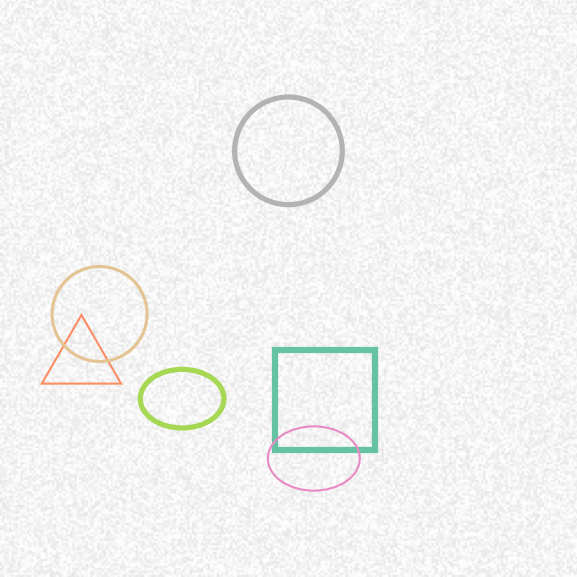[{"shape": "square", "thickness": 3, "radius": 0.43, "center": [0.563, 0.307]}, {"shape": "triangle", "thickness": 1, "radius": 0.4, "center": [0.141, 0.374]}, {"shape": "oval", "thickness": 1, "radius": 0.4, "center": [0.543, 0.205]}, {"shape": "oval", "thickness": 2.5, "radius": 0.36, "center": [0.315, 0.309]}, {"shape": "circle", "thickness": 1.5, "radius": 0.41, "center": [0.172, 0.455]}, {"shape": "circle", "thickness": 2.5, "radius": 0.47, "center": [0.499, 0.738]}]